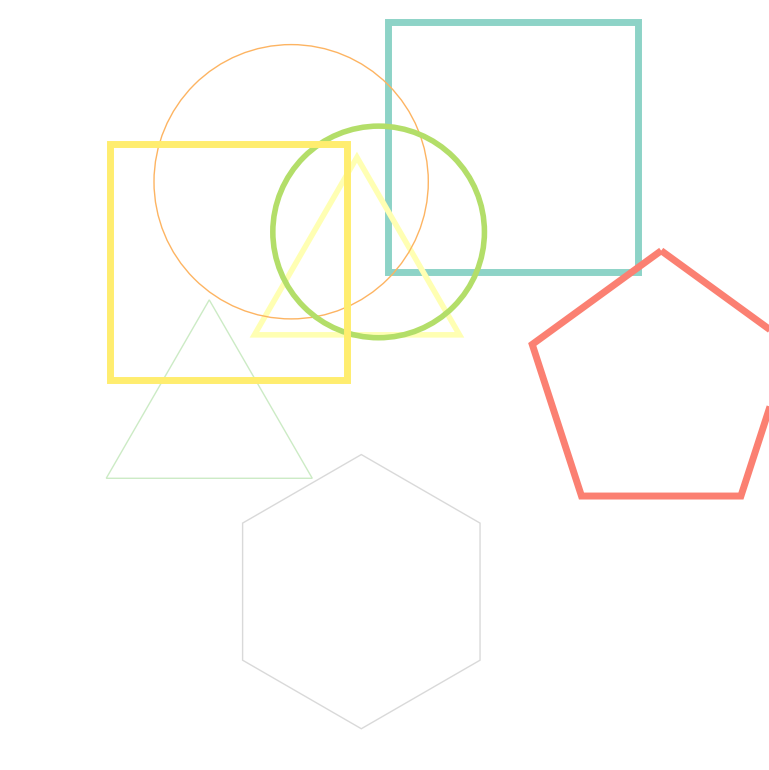[{"shape": "square", "thickness": 2.5, "radius": 0.81, "center": [0.667, 0.81]}, {"shape": "triangle", "thickness": 2, "radius": 0.77, "center": [0.464, 0.642]}, {"shape": "pentagon", "thickness": 2.5, "radius": 0.88, "center": [0.859, 0.498]}, {"shape": "circle", "thickness": 0.5, "radius": 0.89, "center": [0.378, 0.764]}, {"shape": "circle", "thickness": 2, "radius": 0.69, "center": [0.492, 0.699]}, {"shape": "hexagon", "thickness": 0.5, "radius": 0.89, "center": [0.469, 0.232]}, {"shape": "triangle", "thickness": 0.5, "radius": 0.77, "center": [0.272, 0.456]}, {"shape": "square", "thickness": 2.5, "radius": 0.77, "center": [0.297, 0.66]}]